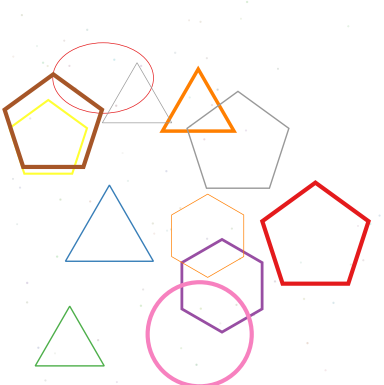[{"shape": "pentagon", "thickness": 3, "radius": 0.73, "center": [0.819, 0.381]}, {"shape": "oval", "thickness": 0.5, "radius": 0.65, "center": [0.268, 0.797]}, {"shape": "triangle", "thickness": 1, "radius": 0.66, "center": [0.284, 0.387]}, {"shape": "triangle", "thickness": 1, "radius": 0.52, "center": [0.181, 0.101]}, {"shape": "hexagon", "thickness": 2, "radius": 0.6, "center": [0.577, 0.258]}, {"shape": "triangle", "thickness": 2.5, "radius": 0.54, "center": [0.515, 0.713]}, {"shape": "hexagon", "thickness": 0.5, "radius": 0.54, "center": [0.539, 0.388]}, {"shape": "pentagon", "thickness": 1.5, "radius": 0.53, "center": [0.125, 0.634]}, {"shape": "pentagon", "thickness": 3, "radius": 0.66, "center": [0.138, 0.674]}, {"shape": "circle", "thickness": 3, "radius": 0.68, "center": [0.519, 0.132]}, {"shape": "triangle", "thickness": 0.5, "radius": 0.52, "center": [0.356, 0.733]}, {"shape": "pentagon", "thickness": 1, "radius": 0.7, "center": [0.618, 0.624]}]